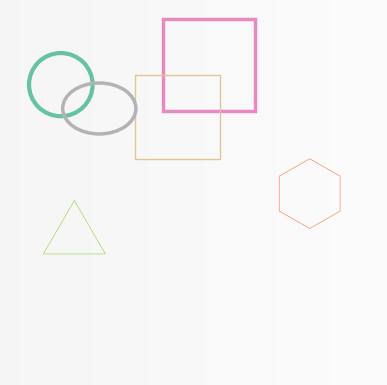[{"shape": "circle", "thickness": 3, "radius": 0.41, "center": [0.157, 0.78]}, {"shape": "hexagon", "thickness": 0.5, "radius": 0.45, "center": [0.799, 0.497]}, {"shape": "square", "thickness": 2.5, "radius": 0.6, "center": [0.539, 0.832]}, {"shape": "triangle", "thickness": 0.5, "radius": 0.46, "center": [0.192, 0.387]}, {"shape": "square", "thickness": 1, "radius": 0.54, "center": [0.458, 0.697]}, {"shape": "oval", "thickness": 2.5, "radius": 0.47, "center": [0.256, 0.718]}]